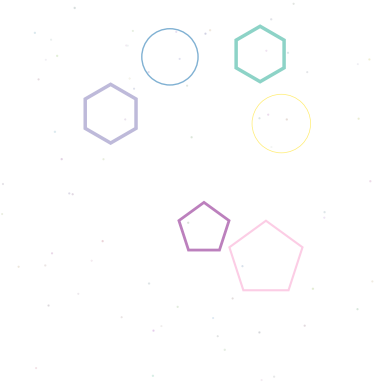[{"shape": "hexagon", "thickness": 2.5, "radius": 0.36, "center": [0.676, 0.86]}, {"shape": "hexagon", "thickness": 2.5, "radius": 0.38, "center": [0.287, 0.705]}, {"shape": "circle", "thickness": 1, "radius": 0.37, "center": [0.441, 0.852]}, {"shape": "pentagon", "thickness": 1.5, "radius": 0.5, "center": [0.691, 0.327]}, {"shape": "pentagon", "thickness": 2, "radius": 0.34, "center": [0.53, 0.406]}, {"shape": "circle", "thickness": 0.5, "radius": 0.38, "center": [0.731, 0.679]}]